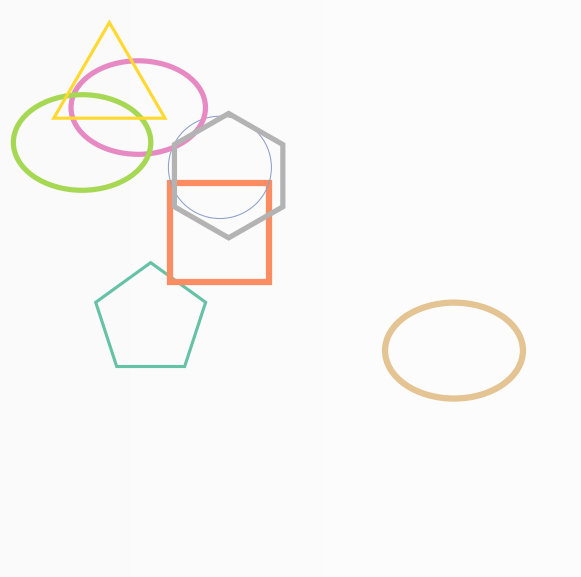[{"shape": "pentagon", "thickness": 1.5, "radius": 0.5, "center": [0.259, 0.445]}, {"shape": "square", "thickness": 3, "radius": 0.43, "center": [0.378, 0.596]}, {"shape": "circle", "thickness": 0.5, "radius": 0.44, "center": [0.378, 0.709]}, {"shape": "oval", "thickness": 2.5, "radius": 0.58, "center": [0.238, 0.813]}, {"shape": "oval", "thickness": 2.5, "radius": 0.59, "center": [0.141, 0.752]}, {"shape": "triangle", "thickness": 1.5, "radius": 0.55, "center": [0.188, 0.85]}, {"shape": "oval", "thickness": 3, "radius": 0.59, "center": [0.781, 0.392]}, {"shape": "hexagon", "thickness": 2.5, "radius": 0.54, "center": [0.393, 0.695]}]